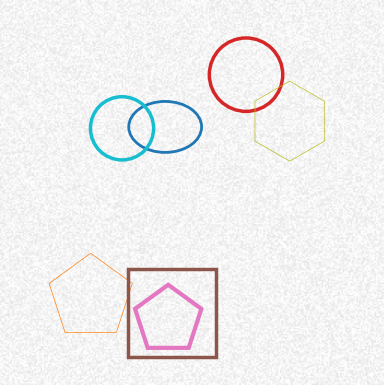[{"shape": "oval", "thickness": 2, "radius": 0.47, "center": [0.429, 0.67]}, {"shape": "pentagon", "thickness": 0.5, "radius": 0.57, "center": [0.236, 0.229]}, {"shape": "circle", "thickness": 2.5, "radius": 0.48, "center": [0.639, 0.806]}, {"shape": "square", "thickness": 2.5, "radius": 0.57, "center": [0.446, 0.187]}, {"shape": "pentagon", "thickness": 3, "radius": 0.45, "center": [0.437, 0.17]}, {"shape": "hexagon", "thickness": 0.5, "radius": 0.52, "center": [0.752, 0.685]}, {"shape": "circle", "thickness": 2.5, "radius": 0.41, "center": [0.317, 0.667]}]